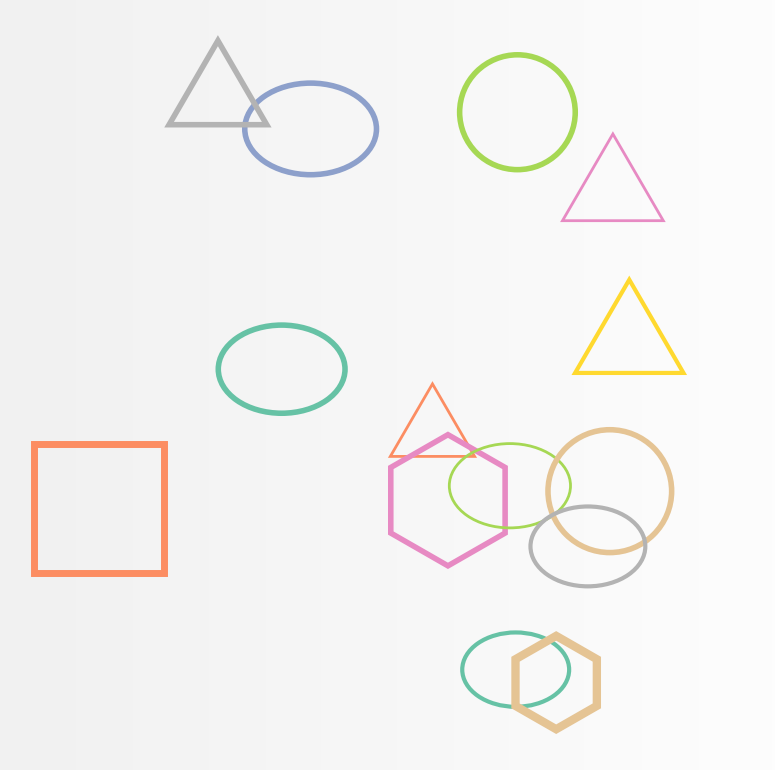[{"shape": "oval", "thickness": 1.5, "radius": 0.34, "center": [0.665, 0.13]}, {"shape": "oval", "thickness": 2, "radius": 0.41, "center": [0.363, 0.521]}, {"shape": "square", "thickness": 2.5, "radius": 0.42, "center": [0.128, 0.339]}, {"shape": "triangle", "thickness": 1, "radius": 0.31, "center": [0.558, 0.439]}, {"shape": "oval", "thickness": 2, "radius": 0.42, "center": [0.401, 0.833]}, {"shape": "hexagon", "thickness": 2, "radius": 0.43, "center": [0.578, 0.35]}, {"shape": "triangle", "thickness": 1, "radius": 0.38, "center": [0.791, 0.751]}, {"shape": "circle", "thickness": 2, "radius": 0.37, "center": [0.668, 0.854]}, {"shape": "oval", "thickness": 1, "radius": 0.39, "center": [0.658, 0.369]}, {"shape": "triangle", "thickness": 1.5, "radius": 0.4, "center": [0.812, 0.556]}, {"shape": "hexagon", "thickness": 3, "radius": 0.3, "center": [0.718, 0.114]}, {"shape": "circle", "thickness": 2, "radius": 0.4, "center": [0.787, 0.362]}, {"shape": "oval", "thickness": 1.5, "radius": 0.37, "center": [0.759, 0.29]}, {"shape": "triangle", "thickness": 2, "radius": 0.36, "center": [0.281, 0.874]}]